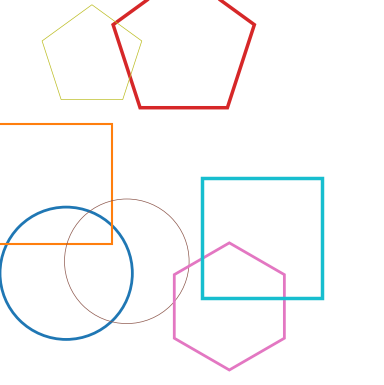[{"shape": "circle", "thickness": 2, "radius": 0.86, "center": [0.172, 0.29]}, {"shape": "square", "thickness": 1.5, "radius": 0.77, "center": [0.138, 0.522]}, {"shape": "pentagon", "thickness": 2.5, "radius": 0.96, "center": [0.477, 0.876]}, {"shape": "circle", "thickness": 0.5, "radius": 0.81, "center": [0.329, 0.321]}, {"shape": "hexagon", "thickness": 2, "radius": 0.83, "center": [0.596, 0.204]}, {"shape": "pentagon", "thickness": 0.5, "radius": 0.68, "center": [0.239, 0.852]}, {"shape": "square", "thickness": 2.5, "radius": 0.78, "center": [0.681, 0.382]}]